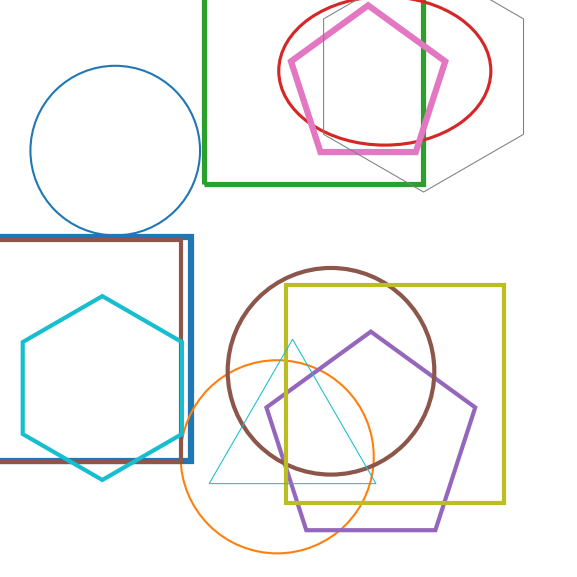[{"shape": "square", "thickness": 3, "radius": 0.97, "center": [0.136, 0.395]}, {"shape": "circle", "thickness": 1, "radius": 0.73, "center": [0.2, 0.738]}, {"shape": "circle", "thickness": 1, "radius": 0.84, "center": [0.48, 0.208]}, {"shape": "square", "thickness": 2.5, "radius": 0.95, "center": [0.542, 0.87]}, {"shape": "oval", "thickness": 1.5, "radius": 0.92, "center": [0.666, 0.876]}, {"shape": "pentagon", "thickness": 2, "radius": 0.95, "center": [0.642, 0.235]}, {"shape": "square", "thickness": 2, "radius": 0.96, "center": [0.12, 0.391]}, {"shape": "circle", "thickness": 2, "radius": 0.89, "center": [0.573, 0.356]}, {"shape": "pentagon", "thickness": 3, "radius": 0.7, "center": [0.637, 0.849]}, {"shape": "hexagon", "thickness": 0.5, "radius": 1.0, "center": [0.733, 0.867]}, {"shape": "square", "thickness": 2, "radius": 0.94, "center": [0.684, 0.318]}, {"shape": "triangle", "thickness": 0.5, "radius": 0.83, "center": [0.507, 0.245]}, {"shape": "hexagon", "thickness": 2, "radius": 0.8, "center": [0.177, 0.327]}]